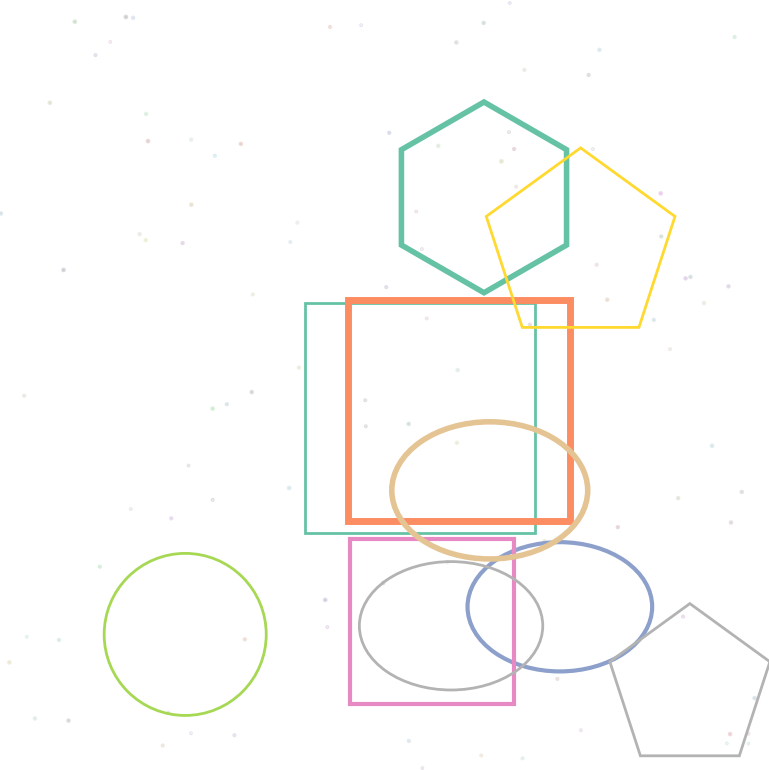[{"shape": "square", "thickness": 1, "radius": 0.75, "center": [0.546, 0.457]}, {"shape": "hexagon", "thickness": 2, "radius": 0.62, "center": [0.629, 0.744]}, {"shape": "square", "thickness": 2.5, "radius": 0.72, "center": [0.596, 0.467]}, {"shape": "oval", "thickness": 1.5, "radius": 0.6, "center": [0.727, 0.212]}, {"shape": "square", "thickness": 1.5, "radius": 0.53, "center": [0.561, 0.193]}, {"shape": "circle", "thickness": 1, "radius": 0.53, "center": [0.241, 0.176]}, {"shape": "pentagon", "thickness": 1, "radius": 0.64, "center": [0.754, 0.679]}, {"shape": "oval", "thickness": 2, "radius": 0.64, "center": [0.636, 0.363]}, {"shape": "pentagon", "thickness": 1, "radius": 0.55, "center": [0.896, 0.107]}, {"shape": "oval", "thickness": 1, "radius": 0.6, "center": [0.586, 0.187]}]